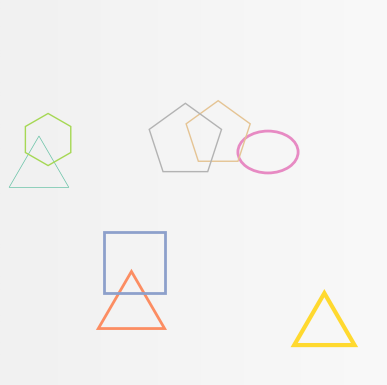[{"shape": "triangle", "thickness": 0.5, "radius": 0.44, "center": [0.101, 0.558]}, {"shape": "triangle", "thickness": 2, "radius": 0.49, "center": [0.339, 0.196]}, {"shape": "square", "thickness": 2, "radius": 0.39, "center": [0.347, 0.318]}, {"shape": "oval", "thickness": 2, "radius": 0.39, "center": [0.692, 0.605]}, {"shape": "hexagon", "thickness": 1, "radius": 0.34, "center": [0.124, 0.638]}, {"shape": "triangle", "thickness": 3, "radius": 0.45, "center": [0.837, 0.149]}, {"shape": "pentagon", "thickness": 1, "radius": 0.43, "center": [0.563, 0.651]}, {"shape": "pentagon", "thickness": 1, "radius": 0.49, "center": [0.478, 0.634]}]